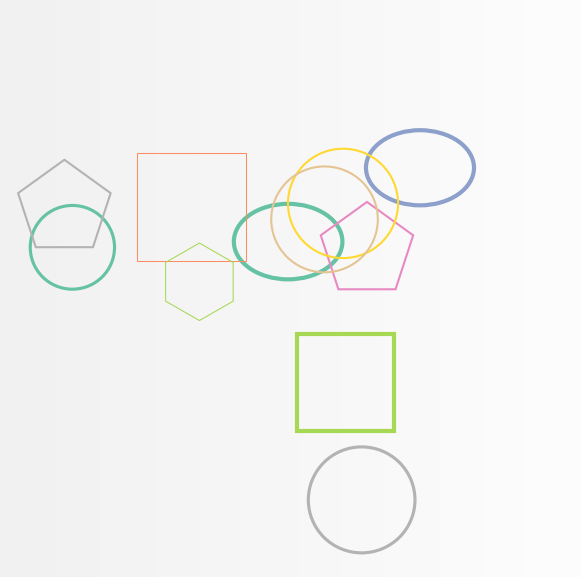[{"shape": "circle", "thickness": 1.5, "radius": 0.36, "center": [0.125, 0.571]}, {"shape": "oval", "thickness": 2, "radius": 0.47, "center": [0.496, 0.581]}, {"shape": "square", "thickness": 0.5, "radius": 0.47, "center": [0.329, 0.641]}, {"shape": "oval", "thickness": 2, "radius": 0.46, "center": [0.723, 0.709]}, {"shape": "pentagon", "thickness": 1, "radius": 0.42, "center": [0.631, 0.566]}, {"shape": "square", "thickness": 2, "radius": 0.42, "center": [0.594, 0.337]}, {"shape": "hexagon", "thickness": 0.5, "radius": 0.34, "center": [0.343, 0.511]}, {"shape": "circle", "thickness": 1, "radius": 0.47, "center": [0.59, 0.647]}, {"shape": "circle", "thickness": 1, "radius": 0.46, "center": [0.558, 0.619]}, {"shape": "circle", "thickness": 1.5, "radius": 0.46, "center": [0.622, 0.134]}, {"shape": "pentagon", "thickness": 1, "radius": 0.42, "center": [0.111, 0.639]}]